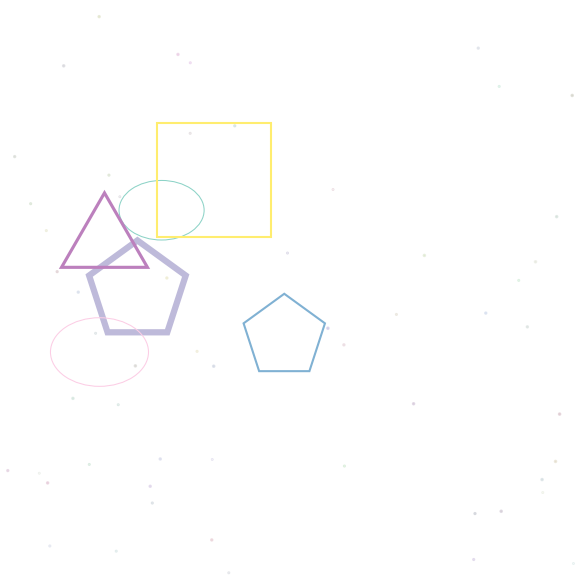[{"shape": "oval", "thickness": 0.5, "radius": 0.37, "center": [0.28, 0.635]}, {"shape": "pentagon", "thickness": 3, "radius": 0.44, "center": [0.238, 0.495]}, {"shape": "pentagon", "thickness": 1, "radius": 0.37, "center": [0.492, 0.416]}, {"shape": "oval", "thickness": 0.5, "radius": 0.42, "center": [0.172, 0.39]}, {"shape": "triangle", "thickness": 1.5, "radius": 0.43, "center": [0.181, 0.579]}, {"shape": "square", "thickness": 1, "radius": 0.49, "center": [0.37, 0.687]}]